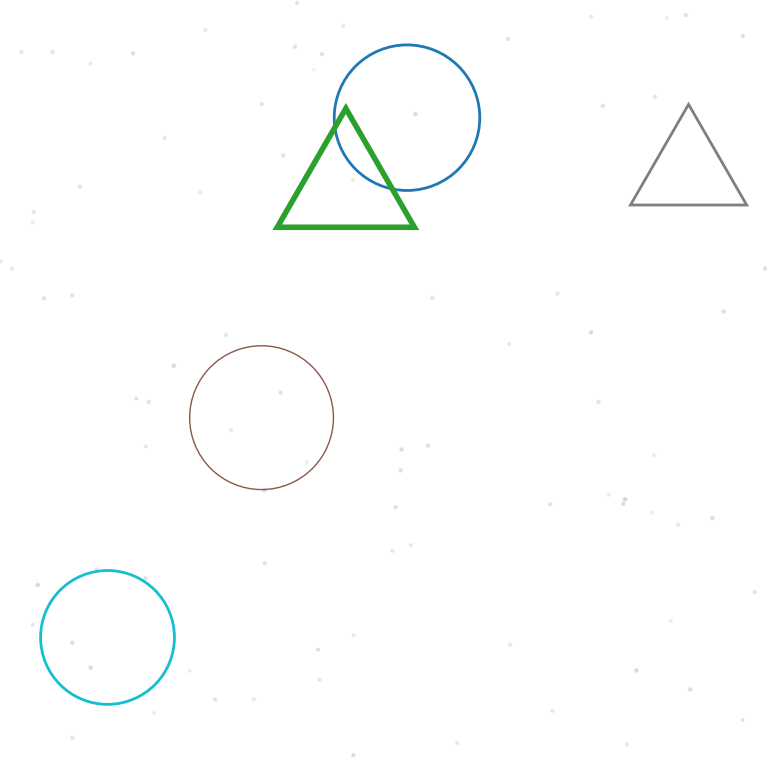[{"shape": "circle", "thickness": 1, "radius": 0.47, "center": [0.529, 0.847]}, {"shape": "triangle", "thickness": 2, "radius": 0.51, "center": [0.449, 0.756]}, {"shape": "circle", "thickness": 0.5, "radius": 0.47, "center": [0.34, 0.458]}, {"shape": "triangle", "thickness": 1, "radius": 0.44, "center": [0.894, 0.777]}, {"shape": "circle", "thickness": 1, "radius": 0.43, "center": [0.14, 0.172]}]